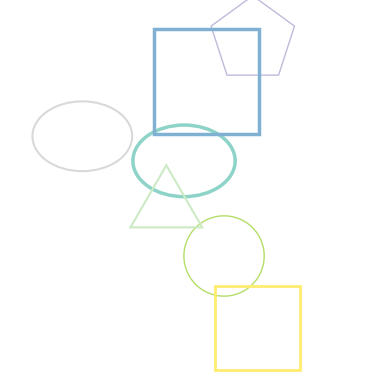[{"shape": "oval", "thickness": 2.5, "radius": 0.66, "center": [0.478, 0.582]}, {"shape": "pentagon", "thickness": 1, "radius": 0.57, "center": [0.657, 0.897]}, {"shape": "square", "thickness": 2.5, "radius": 0.68, "center": [0.537, 0.788]}, {"shape": "circle", "thickness": 1, "radius": 0.52, "center": [0.582, 0.335]}, {"shape": "oval", "thickness": 1.5, "radius": 0.65, "center": [0.214, 0.646]}, {"shape": "triangle", "thickness": 1.5, "radius": 0.54, "center": [0.432, 0.463]}, {"shape": "square", "thickness": 2, "radius": 0.55, "center": [0.669, 0.149]}]